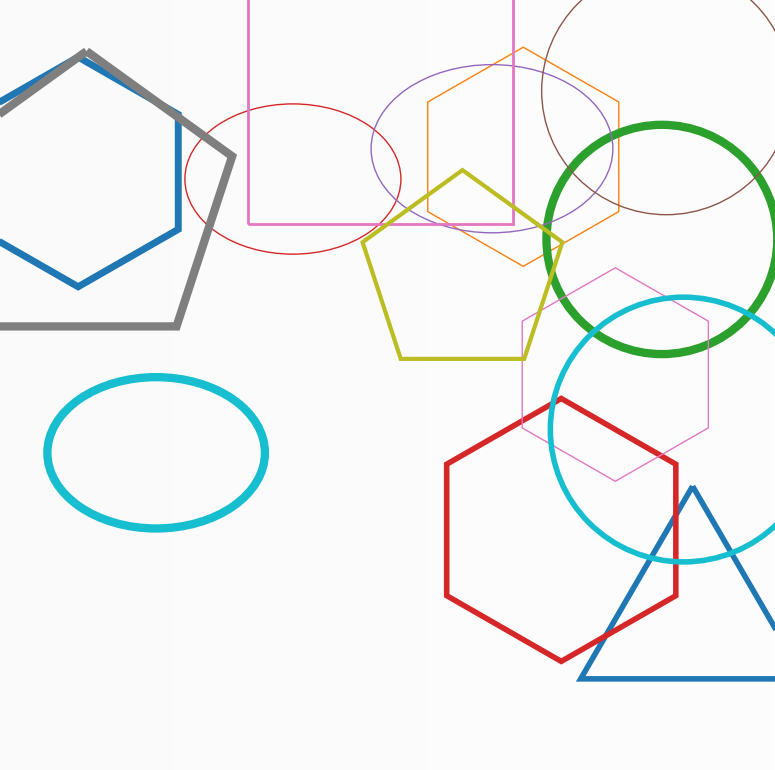[{"shape": "hexagon", "thickness": 2.5, "radius": 0.75, "center": [0.101, 0.777]}, {"shape": "triangle", "thickness": 2, "radius": 0.83, "center": [0.894, 0.202]}, {"shape": "hexagon", "thickness": 0.5, "radius": 0.71, "center": [0.675, 0.796]}, {"shape": "circle", "thickness": 3, "radius": 0.74, "center": [0.854, 0.689]}, {"shape": "oval", "thickness": 0.5, "radius": 0.7, "center": [0.378, 0.767]}, {"shape": "hexagon", "thickness": 2, "radius": 0.85, "center": [0.724, 0.312]}, {"shape": "oval", "thickness": 0.5, "radius": 0.78, "center": [0.635, 0.807]}, {"shape": "circle", "thickness": 0.5, "radius": 0.8, "center": [0.86, 0.882]}, {"shape": "square", "thickness": 1, "radius": 0.86, "center": [0.491, 0.881]}, {"shape": "hexagon", "thickness": 0.5, "radius": 0.69, "center": [0.794, 0.514]}, {"shape": "pentagon", "thickness": 3, "radius": 0.99, "center": [0.112, 0.736]}, {"shape": "pentagon", "thickness": 1.5, "radius": 0.68, "center": [0.597, 0.644]}, {"shape": "circle", "thickness": 2, "radius": 0.86, "center": [0.882, 0.442]}, {"shape": "oval", "thickness": 3, "radius": 0.7, "center": [0.201, 0.412]}]